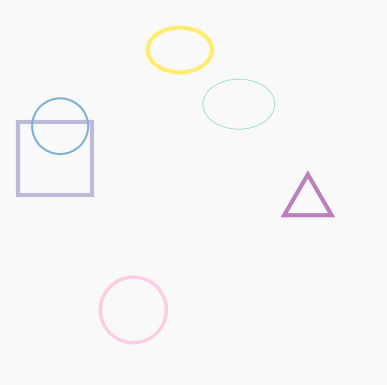[{"shape": "oval", "thickness": 0.5, "radius": 0.46, "center": [0.616, 0.729]}, {"shape": "square", "thickness": 3, "radius": 0.48, "center": [0.142, 0.588]}, {"shape": "circle", "thickness": 1.5, "radius": 0.36, "center": [0.155, 0.672]}, {"shape": "circle", "thickness": 2.5, "radius": 0.43, "center": [0.344, 0.195]}, {"shape": "triangle", "thickness": 3, "radius": 0.35, "center": [0.795, 0.476]}, {"shape": "oval", "thickness": 3, "radius": 0.42, "center": [0.464, 0.87]}]